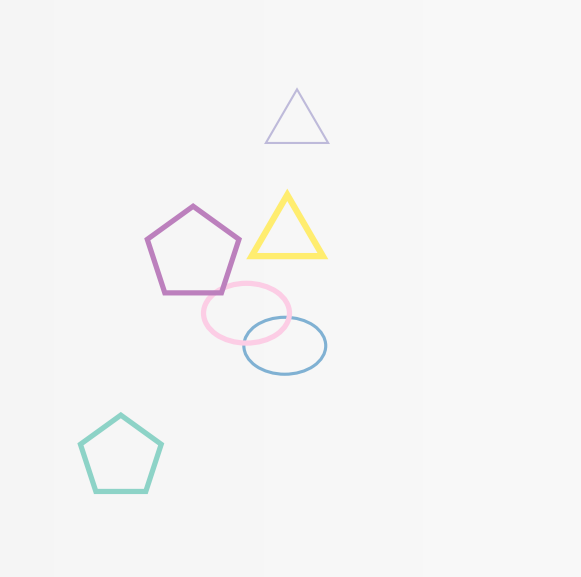[{"shape": "pentagon", "thickness": 2.5, "radius": 0.37, "center": [0.208, 0.207]}, {"shape": "triangle", "thickness": 1, "radius": 0.31, "center": [0.511, 0.783]}, {"shape": "oval", "thickness": 1.5, "radius": 0.35, "center": [0.49, 0.4]}, {"shape": "oval", "thickness": 2.5, "radius": 0.37, "center": [0.424, 0.457]}, {"shape": "pentagon", "thickness": 2.5, "radius": 0.41, "center": [0.332, 0.559]}, {"shape": "triangle", "thickness": 3, "radius": 0.35, "center": [0.494, 0.591]}]